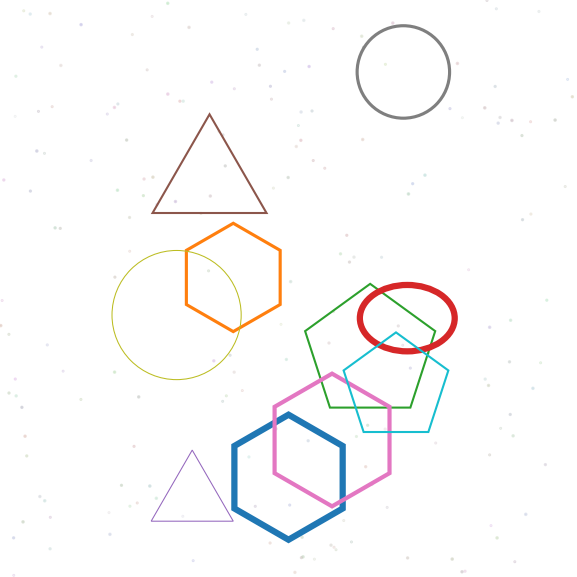[{"shape": "hexagon", "thickness": 3, "radius": 0.54, "center": [0.5, 0.173]}, {"shape": "hexagon", "thickness": 1.5, "radius": 0.47, "center": [0.404, 0.519]}, {"shape": "pentagon", "thickness": 1, "radius": 0.59, "center": [0.641, 0.389]}, {"shape": "oval", "thickness": 3, "radius": 0.41, "center": [0.705, 0.448]}, {"shape": "triangle", "thickness": 0.5, "radius": 0.41, "center": [0.333, 0.138]}, {"shape": "triangle", "thickness": 1, "radius": 0.57, "center": [0.363, 0.687]}, {"shape": "hexagon", "thickness": 2, "radius": 0.57, "center": [0.575, 0.237]}, {"shape": "circle", "thickness": 1.5, "radius": 0.4, "center": [0.698, 0.875]}, {"shape": "circle", "thickness": 0.5, "radius": 0.56, "center": [0.306, 0.454]}, {"shape": "pentagon", "thickness": 1, "radius": 0.48, "center": [0.686, 0.328]}]